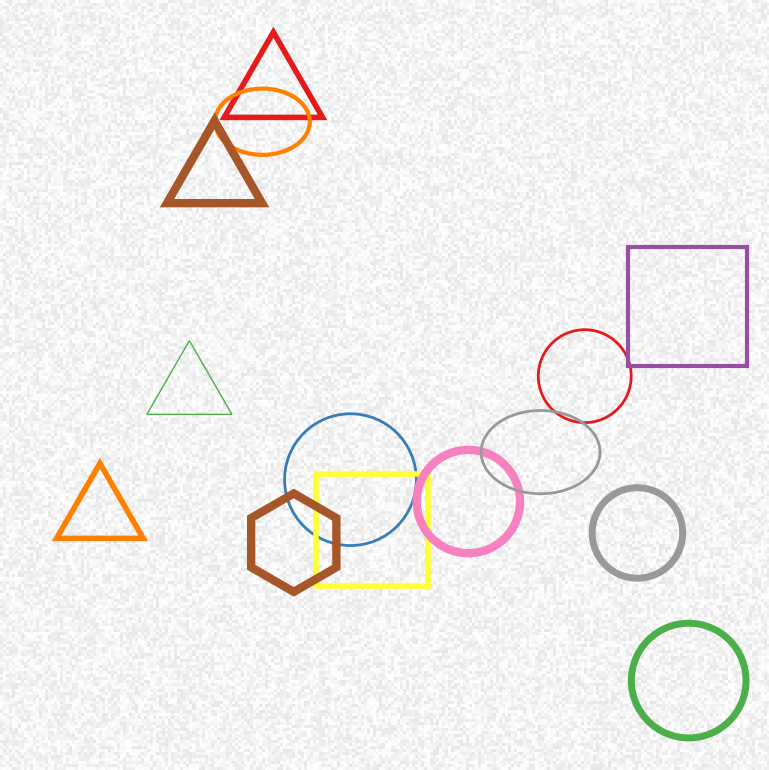[{"shape": "circle", "thickness": 1, "radius": 0.3, "center": [0.759, 0.511]}, {"shape": "triangle", "thickness": 2, "radius": 0.37, "center": [0.355, 0.884]}, {"shape": "circle", "thickness": 1, "radius": 0.43, "center": [0.455, 0.377]}, {"shape": "triangle", "thickness": 0.5, "radius": 0.32, "center": [0.246, 0.494]}, {"shape": "circle", "thickness": 2.5, "radius": 0.37, "center": [0.894, 0.116]}, {"shape": "square", "thickness": 1.5, "radius": 0.39, "center": [0.892, 0.602]}, {"shape": "triangle", "thickness": 2, "radius": 0.32, "center": [0.13, 0.333]}, {"shape": "oval", "thickness": 1.5, "radius": 0.31, "center": [0.341, 0.842]}, {"shape": "square", "thickness": 2, "radius": 0.36, "center": [0.483, 0.312]}, {"shape": "hexagon", "thickness": 3, "radius": 0.32, "center": [0.382, 0.295]}, {"shape": "triangle", "thickness": 3, "radius": 0.36, "center": [0.279, 0.772]}, {"shape": "circle", "thickness": 3, "radius": 0.34, "center": [0.608, 0.349]}, {"shape": "circle", "thickness": 2.5, "radius": 0.29, "center": [0.828, 0.308]}, {"shape": "oval", "thickness": 1, "radius": 0.39, "center": [0.702, 0.413]}]